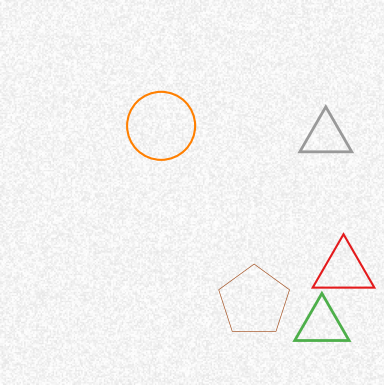[{"shape": "triangle", "thickness": 1.5, "radius": 0.46, "center": [0.892, 0.299]}, {"shape": "triangle", "thickness": 2, "radius": 0.41, "center": [0.836, 0.156]}, {"shape": "circle", "thickness": 1.5, "radius": 0.44, "center": [0.419, 0.673]}, {"shape": "pentagon", "thickness": 0.5, "radius": 0.48, "center": [0.66, 0.217]}, {"shape": "triangle", "thickness": 2, "radius": 0.39, "center": [0.846, 0.645]}]